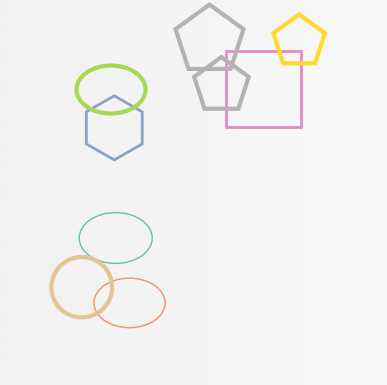[{"shape": "oval", "thickness": 1, "radius": 0.47, "center": [0.299, 0.382]}, {"shape": "oval", "thickness": 1, "radius": 0.46, "center": [0.334, 0.213]}, {"shape": "hexagon", "thickness": 2, "radius": 0.42, "center": [0.295, 0.668]}, {"shape": "square", "thickness": 2, "radius": 0.49, "center": [0.68, 0.769]}, {"shape": "oval", "thickness": 3, "radius": 0.45, "center": [0.287, 0.767]}, {"shape": "pentagon", "thickness": 3, "radius": 0.35, "center": [0.772, 0.892]}, {"shape": "circle", "thickness": 3, "radius": 0.39, "center": [0.211, 0.254]}, {"shape": "pentagon", "thickness": 3, "radius": 0.37, "center": [0.571, 0.778]}, {"shape": "pentagon", "thickness": 3, "radius": 0.46, "center": [0.541, 0.896]}]